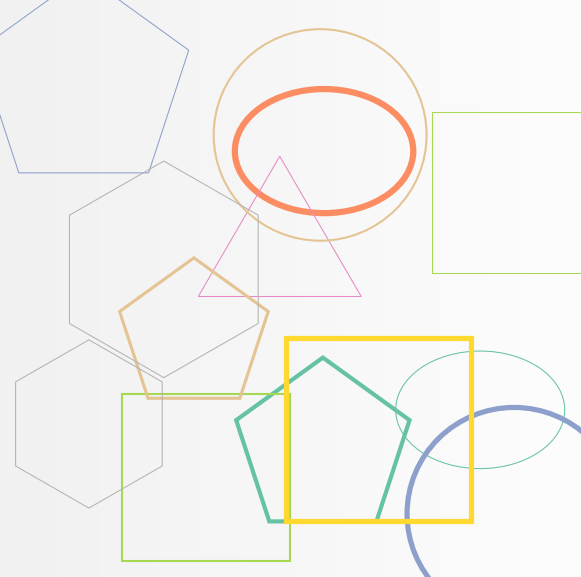[{"shape": "pentagon", "thickness": 2, "radius": 0.78, "center": [0.555, 0.223]}, {"shape": "oval", "thickness": 0.5, "radius": 0.73, "center": [0.826, 0.289]}, {"shape": "oval", "thickness": 3, "radius": 0.77, "center": [0.558, 0.738]}, {"shape": "pentagon", "thickness": 0.5, "radius": 0.95, "center": [0.144, 0.854]}, {"shape": "circle", "thickness": 2.5, "radius": 0.92, "center": [0.885, 0.109]}, {"shape": "triangle", "thickness": 0.5, "radius": 0.81, "center": [0.481, 0.567]}, {"shape": "square", "thickness": 1, "radius": 0.72, "center": [0.354, 0.172]}, {"shape": "square", "thickness": 0.5, "radius": 0.7, "center": [0.883, 0.666]}, {"shape": "square", "thickness": 2.5, "radius": 0.79, "center": [0.651, 0.255]}, {"shape": "circle", "thickness": 1, "radius": 0.92, "center": [0.551, 0.765]}, {"shape": "pentagon", "thickness": 1.5, "radius": 0.67, "center": [0.334, 0.418]}, {"shape": "hexagon", "thickness": 0.5, "radius": 0.73, "center": [0.153, 0.265]}, {"shape": "hexagon", "thickness": 0.5, "radius": 0.94, "center": [0.282, 0.533]}]